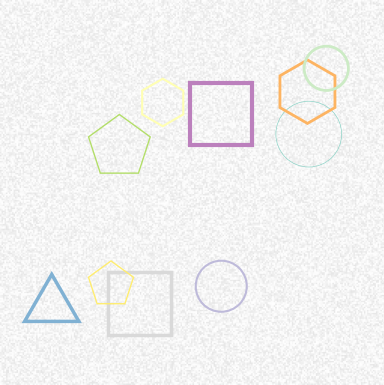[{"shape": "circle", "thickness": 0.5, "radius": 0.43, "center": [0.802, 0.652]}, {"shape": "hexagon", "thickness": 1.5, "radius": 0.31, "center": [0.423, 0.734]}, {"shape": "circle", "thickness": 1.5, "radius": 0.33, "center": [0.575, 0.257]}, {"shape": "triangle", "thickness": 2.5, "radius": 0.41, "center": [0.134, 0.206]}, {"shape": "hexagon", "thickness": 2, "radius": 0.41, "center": [0.799, 0.762]}, {"shape": "pentagon", "thickness": 1, "radius": 0.42, "center": [0.31, 0.618]}, {"shape": "square", "thickness": 2.5, "radius": 0.41, "center": [0.363, 0.211]}, {"shape": "square", "thickness": 3, "radius": 0.4, "center": [0.573, 0.703]}, {"shape": "circle", "thickness": 2, "radius": 0.29, "center": [0.847, 0.823]}, {"shape": "pentagon", "thickness": 1, "radius": 0.31, "center": [0.288, 0.261]}]